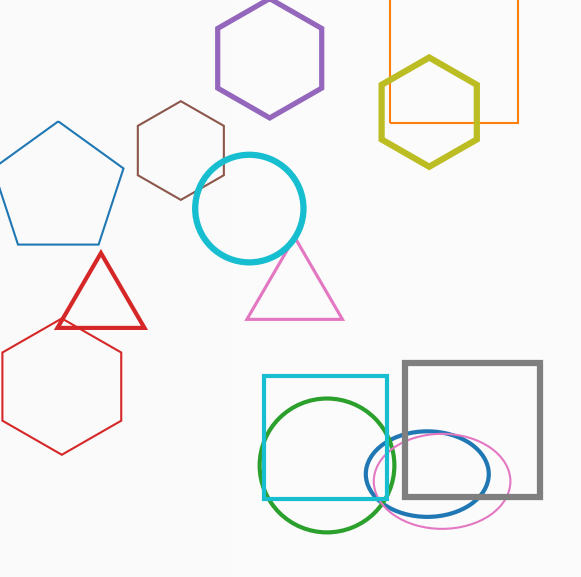[{"shape": "oval", "thickness": 2, "radius": 0.53, "center": [0.735, 0.178]}, {"shape": "pentagon", "thickness": 1, "radius": 0.59, "center": [0.1, 0.671]}, {"shape": "square", "thickness": 1, "radius": 0.55, "center": [0.782, 0.897]}, {"shape": "circle", "thickness": 2, "radius": 0.58, "center": [0.563, 0.193]}, {"shape": "triangle", "thickness": 2, "radius": 0.43, "center": [0.174, 0.475]}, {"shape": "hexagon", "thickness": 1, "radius": 0.59, "center": [0.106, 0.33]}, {"shape": "hexagon", "thickness": 2.5, "radius": 0.52, "center": [0.464, 0.898]}, {"shape": "hexagon", "thickness": 1, "radius": 0.43, "center": [0.311, 0.738]}, {"shape": "oval", "thickness": 1, "radius": 0.59, "center": [0.761, 0.166]}, {"shape": "triangle", "thickness": 1.5, "radius": 0.47, "center": [0.507, 0.494]}, {"shape": "square", "thickness": 3, "radius": 0.58, "center": [0.813, 0.254]}, {"shape": "hexagon", "thickness": 3, "radius": 0.47, "center": [0.738, 0.805]}, {"shape": "square", "thickness": 2, "radius": 0.53, "center": [0.56, 0.242]}, {"shape": "circle", "thickness": 3, "radius": 0.47, "center": [0.429, 0.638]}]